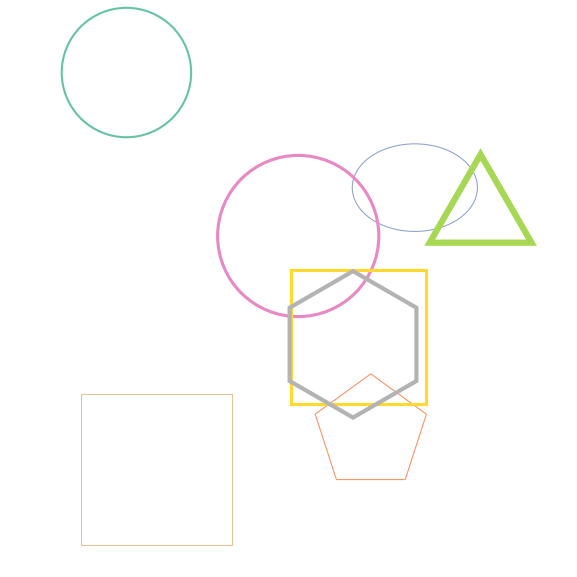[{"shape": "circle", "thickness": 1, "radius": 0.56, "center": [0.219, 0.874]}, {"shape": "pentagon", "thickness": 0.5, "radius": 0.51, "center": [0.642, 0.251]}, {"shape": "oval", "thickness": 0.5, "radius": 0.54, "center": [0.718, 0.674]}, {"shape": "circle", "thickness": 1.5, "radius": 0.7, "center": [0.516, 0.59]}, {"shape": "triangle", "thickness": 3, "radius": 0.51, "center": [0.832, 0.63]}, {"shape": "square", "thickness": 1.5, "radius": 0.58, "center": [0.621, 0.415]}, {"shape": "square", "thickness": 0.5, "radius": 0.65, "center": [0.271, 0.186]}, {"shape": "hexagon", "thickness": 2, "radius": 0.63, "center": [0.611, 0.403]}]